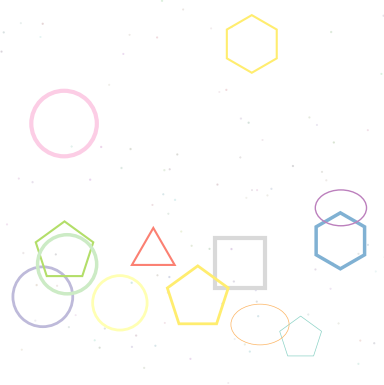[{"shape": "pentagon", "thickness": 0.5, "radius": 0.29, "center": [0.781, 0.122]}, {"shape": "circle", "thickness": 2, "radius": 0.35, "center": [0.311, 0.213]}, {"shape": "circle", "thickness": 2, "radius": 0.39, "center": [0.111, 0.229]}, {"shape": "triangle", "thickness": 1.5, "radius": 0.32, "center": [0.398, 0.344]}, {"shape": "hexagon", "thickness": 2.5, "radius": 0.36, "center": [0.884, 0.375]}, {"shape": "oval", "thickness": 0.5, "radius": 0.38, "center": [0.675, 0.157]}, {"shape": "pentagon", "thickness": 1.5, "radius": 0.39, "center": [0.168, 0.346]}, {"shape": "circle", "thickness": 3, "radius": 0.43, "center": [0.166, 0.679]}, {"shape": "square", "thickness": 3, "radius": 0.33, "center": [0.623, 0.317]}, {"shape": "oval", "thickness": 1, "radius": 0.33, "center": [0.885, 0.46]}, {"shape": "circle", "thickness": 2.5, "radius": 0.38, "center": [0.174, 0.314]}, {"shape": "hexagon", "thickness": 1.5, "radius": 0.37, "center": [0.654, 0.886]}, {"shape": "pentagon", "thickness": 2, "radius": 0.42, "center": [0.514, 0.226]}]